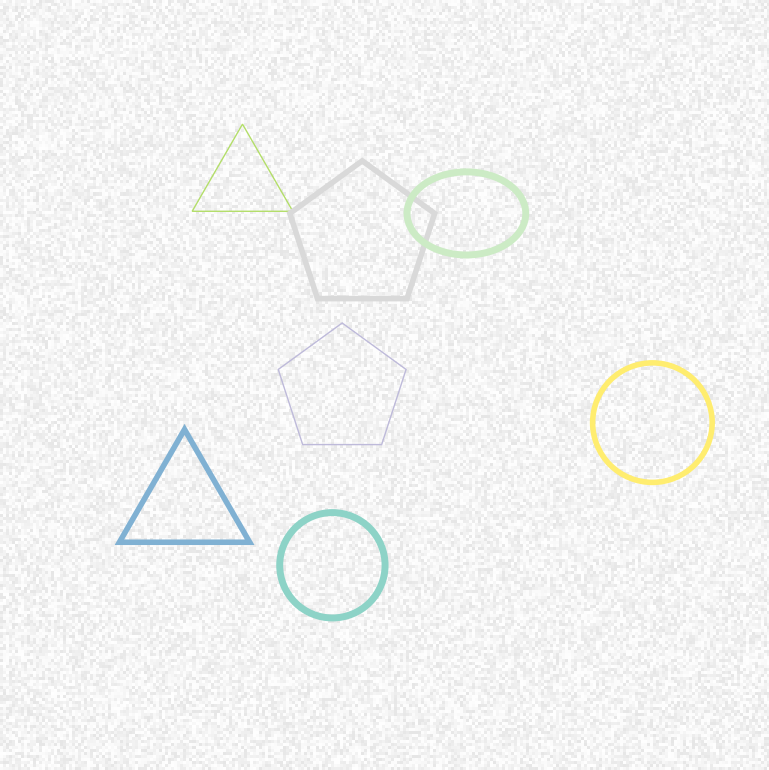[{"shape": "circle", "thickness": 2.5, "radius": 0.34, "center": [0.432, 0.266]}, {"shape": "pentagon", "thickness": 0.5, "radius": 0.44, "center": [0.444, 0.493]}, {"shape": "triangle", "thickness": 2, "radius": 0.49, "center": [0.24, 0.345]}, {"shape": "triangle", "thickness": 0.5, "radius": 0.38, "center": [0.315, 0.763]}, {"shape": "pentagon", "thickness": 2, "radius": 0.49, "center": [0.47, 0.692]}, {"shape": "oval", "thickness": 2.5, "radius": 0.39, "center": [0.606, 0.723]}, {"shape": "circle", "thickness": 2, "radius": 0.39, "center": [0.847, 0.451]}]